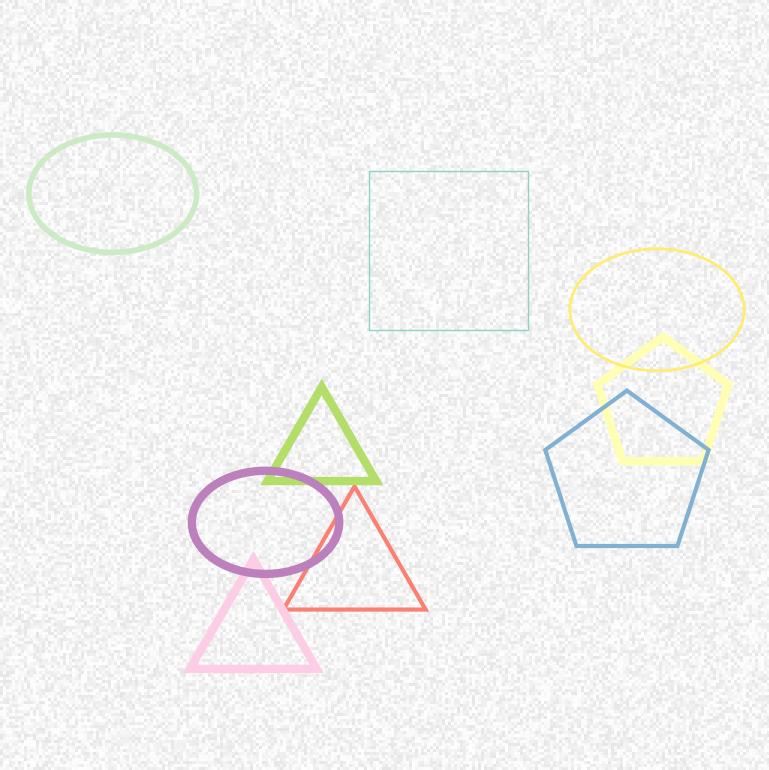[{"shape": "square", "thickness": 0.5, "radius": 0.52, "center": [0.583, 0.675]}, {"shape": "pentagon", "thickness": 3, "radius": 0.45, "center": [0.861, 0.473]}, {"shape": "triangle", "thickness": 1.5, "radius": 0.53, "center": [0.46, 0.262]}, {"shape": "pentagon", "thickness": 1.5, "radius": 0.56, "center": [0.814, 0.381]}, {"shape": "triangle", "thickness": 3, "radius": 0.41, "center": [0.418, 0.416]}, {"shape": "triangle", "thickness": 3, "radius": 0.47, "center": [0.329, 0.179]}, {"shape": "oval", "thickness": 3, "radius": 0.48, "center": [0.345, 0.322]}, {"shape": "oval", "thickness": 2, "radius": 0.54, "center": [0.146, 0.749]}, {"shape": "oval", "thickness": 1, "radius": 0.57, "center": [0.853, 0.598]}]